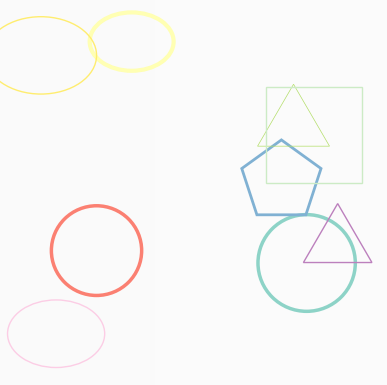[{"shape": "circle", "thickness": 2.5, "radius": 0.63, "center": [0.791, 0.317]}, {"shape": "oval", "thickness": 3, "radius": 0.54, "center": [0.34, 0.892]}, {"shape": "circle", "thickness": 2.5, "radius": 0.58, "center": [0.249, 0.349]}, {"shape": "pentagon", "thickness": 2, "radius": 0.54, "center": [0.726, 0.529]}, {"shape": "triangle", "thickness": 0.5, "radius": 0.54, "center": [0.757, 0.674]}, {"shape": "oval", "thickness": 1, "radius": 0.63, "center": [0.145, 0.133]}, {"shape": "triangle", "thickness": 1, "radius": 0.51, "center": [0.871, 0.369]}, {"shape": "square", "thickness": 1, "radius": 0.62, "center": [0.811, 0.65]}, {"shape": "oval", "thickness": 1, "radius": 0.72, "center": [0.106, 0.856]}]